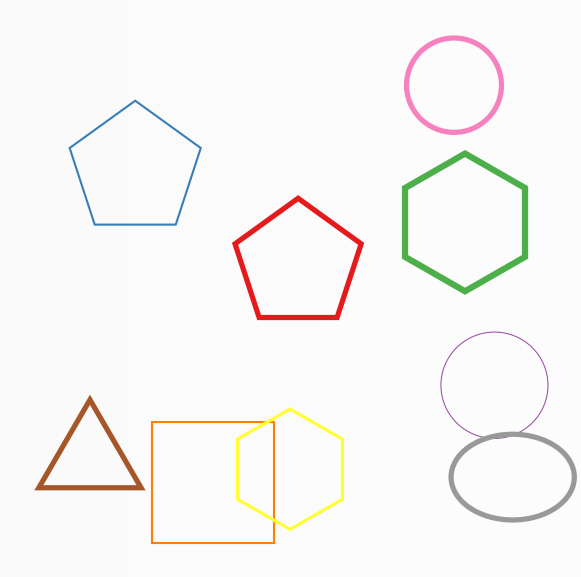[{"shape": "pentagon", "thickness": 2.5, "radius": 0.57, "center": [0.513, 0.542]}, {"shape": "pentagon", "thickness": 1, "radius": 0.59, "center": [0.233, 0.706]}, {"shape": "hexagon", "thickness": 3, "radius": 0.6, "center": [0.8, 0.614]}, {"shape": "circle", "thickness": 0.5, "radius": 0.46, "center": [0.851, 0.332]}, {"shape": "square", "thickness": 1, "radius": 0.53, "center": [0.366, 0.163]}, {"shape": "hexagon", "thickness": 1.5, "radius": 0.52, "center": [0.499, 0.187]}, {"shape": "triangle", "thickness": 2.5, "radius": 0.51, "center": [0.155, 0.205]}, {"shape": "circle", "thickness": 2.5, "radius": 0.41, "center": [0.781, 0.852]}, {"shape": "oval", "thickness": 2.5, "radius": 0.53, "center": [0.882, 0.173]}]